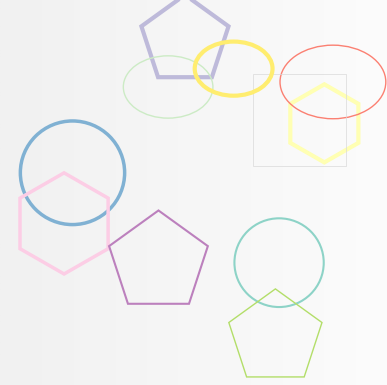[{"shape": "circle", "thickness": 1.5, "radius": 0.58, "center": [0.72, 0.318]}, {"shape": "hexagon", "thickness": 3, "radius": 0.51, "center": [0.837, 0.68]}, {"shape": "pentagon", "thickness": 3, "radius": 0.59, "center": [0.477, 0.895]}, {"shape": "oval", "thickness": 1, "radius": 0.68, "center": [0.859, 0.787]}, {"shape": "circle", "thickness": 2.5, "radius": 0.67, "center": [0.187, 0.551]}, {"shape": "pentagon", "thickness": 1, "radius": 0.63, "center": [0.711, 0.123]}, {"shape": "hexagon", "thickness": 2.5, "radius": 0.66, "center": [0.165, 0.42]}, {"shape": "square", "thickness": 0.5, "radius": 0.6, "center": [0.772, 0.689]}, {"shape": "pentagon", "thickness": 1.5, "radius": 0.67, "center": [0.409, 0.319]}, {"shape": "oval", "thickness": 1, "radius": 0.58, "center": [0.434, 0.774]}, {"shape": "oval", "thickness": 3, "radius": 0.5, "center": [0.603, 0.822]}]